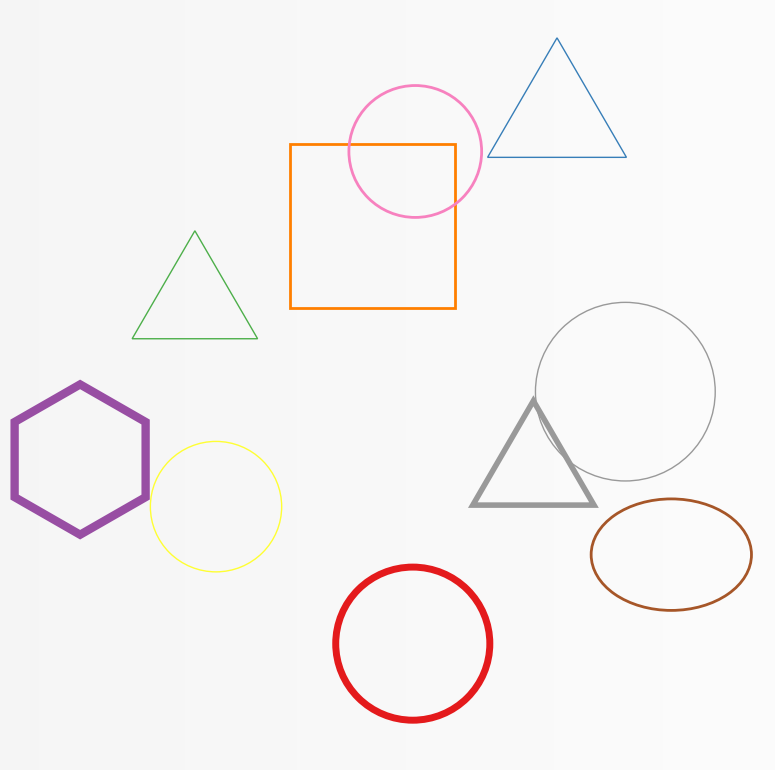[{"shape": "circle", "thickness": 2.5, "radius": 0.5, "center": [0.533, 0.164]}, {"shape": "triangle", "thickness": 0.5, "radius": 0.52, "center": [0.719, 0.847]}, {"shape": "triangle", "thickness": 0.5, "radius": 0.47, "center": [0.251, 0.607]}, {"shape": "hexagon", "thickness": 3, "radius": 0.49, "center": [0.103, 0.403]}, {"shape": "square", "thickness": 1, "radius": 0.53, "center": [0.481, 0.707]}, {"shape": "circle", "thickness": 0.5, "radius": 0.42, "center": [0.279, 0.342]}, {"shape": "oval", "thickness": 1, "radius": 0.52, "center": [0.866, 0.28]}, {"shape": "circle", "thickness": 1, "radius": 0.43, "center": [0.536, 0.803]}, {"shape": "triangle", "thickness": 2, "radius": 0.45, "center": [0.688, 0.389]}, {"shape": "circle", "thickness": 0.5, "radius": 0.58, "center": [0.807, 0.491]}]